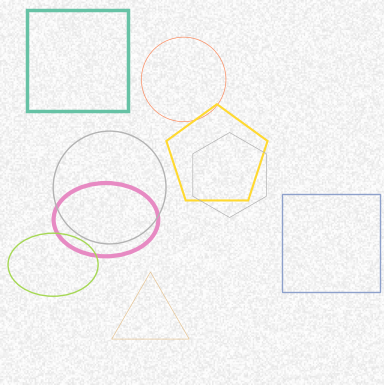[{"shape": "square", "thickness": 2.5, "radius": 0.66, "center": [0.202, 0.843]}, {"shape": "circle", "thickness": 0.5, "radius": 0.55, "center": [0.477, 0.794]}, {"shape": "square", "thickness": 1, "radius": 0.63, "center": [0.859, 0.368]}, {"shape": "oval", "thickness": 3, "radius": 0.68, "center": [0.275, 0.429]}, {"shape": "oval", "thickness": 1, "radius": 0.58, "center": [0.138, 0.312]}, {"shape": "pentagon", "thickness": 1.5, "radius": 0.69, "center": [0.564, 0.591]}, {"shape": "triangle", "thickness": 0.5, "radius": 0.58, "center": [0.391, 0.177]}, {"shape": "hexagon", "thickness": 0.5, "radius": 0.55, "center": [0.596, 0.545]}, {"shape": "circle", "thickness": 1, "radius": 0.73, "center": [0.285, 0.513]}]